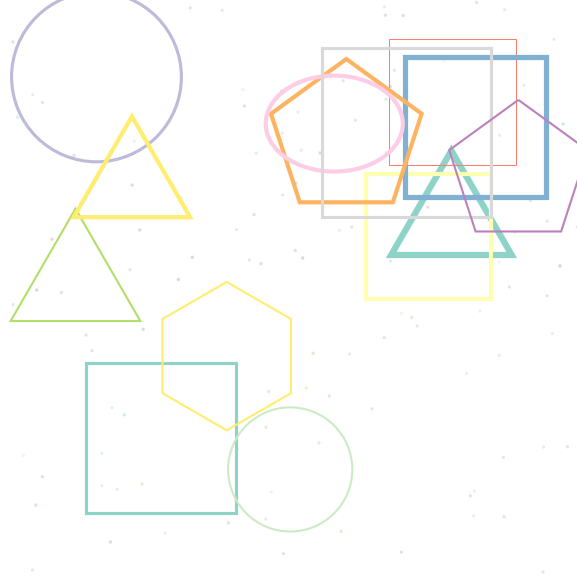[{"shape": "square", "thickness": 1.5, "radius": 0.65, "center": [0.279, 0.24]}, {"shape": "triangle", "thickness": 3, "radius": 0.6, "center": [0.782, 0.618]}, {"shape": "square", "thickness": 2, "radius": 0.54, "center": [0.742, 0.589]}, {"shape": "circle", "thickness": 1.5, "radius": 0.74, "center": [0.167, 0.866]}, {"shape": "square", "thickness": 0.5, "radius": 0.55, "center": [0.783, 0.823]}, {"shape": "square", "thickness": 2.5, "radius": 0.61, "center": [0.823, 0.779]}, {"shape": "pentagon", "thickness": 2, "radius": 0.69, "center": [0.6, 0.76]}, {"shape": "triangle", "thickness": 1, "radius": 0.65, "center": [0.131, 0.508]}, {"shape": "oval", "thickness": 2, "radius": 0.59, "center": [0.579, 0.785]}, {"shape": "square", "thickness": 1.5, "radius": 0.73, "center": [0.703, 0.77]}, {"shape": "pentagon", "thickness": 1, "radius": 0.63, "center": [0.898, 0.7]}, {"shape": "circle", "thickness": 1, "radius": 0.54, "center": [0.503, 0.186]}, {"shape": "triangle", "thickness": 2, "radius": 0.58, "center": [0.228, 0.681]}, {"shape": "hexagon", "thickness": 1, "radius": 0.64, "center": [0.393, 0.382]}]